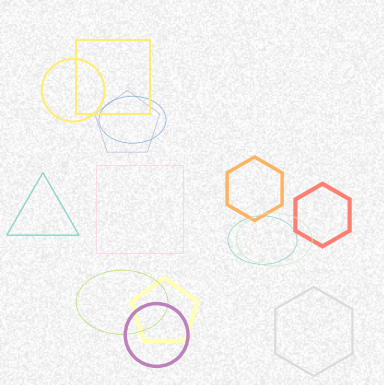[{"shape": "oval", "thickness": 0.5, "radius": 0.45, "center": [0.682, 0.376]}, {"shape": "triangle", "thickness": 1, "radius": 0.54, "center": [0.111, 0.443]}, {"shape": "pentagon", "thickness": 3, "radius": 0.45, "center": [0.427, 0.188]}, {"shape": "pentagon", "thickness": 0.5, "radius": 0.44, "center": [0.331, 0.677]}, {"shape": "hexagon", "thickness": 3, "radius": 0.41, "center": [0.838, 0.441]}, {"shape": "oval", "thickness": 0.5, "radius": 0.44, "center": [0.344, 0.689]}, {"shape": "hexagon", "thickness": 2.5, "radius": 0.41, "center": [0.661, 0.51]}, {"shape": "oval", "thickness": 0.5, "radius": 0.6, "center": [0.317, 0.215]}, {"shape": "square", "thickness": 0.5, "radius": 0.57, "center": [0.362, 0.457]}, {"shape": "hexagon", "thickness": 1.5, "radius": 0.58, "center": [0.815, 0.139]}, {"shape": "circle", "thickness": 2.5, "radius": 0.41, "center": [0.407, 0.13]}, {"shape": "oval", "thickness": 0.5, "radius": 0.49, "center": [0.712, 0.378]}, {"shape": "square", "thickness": 1.5, "radius": 0.48, "center": [0.293, 0.8]}, {"shape": "circle", "thickness": 1.5, "radius": 0.41, "center": [0.19, 0.766]}]